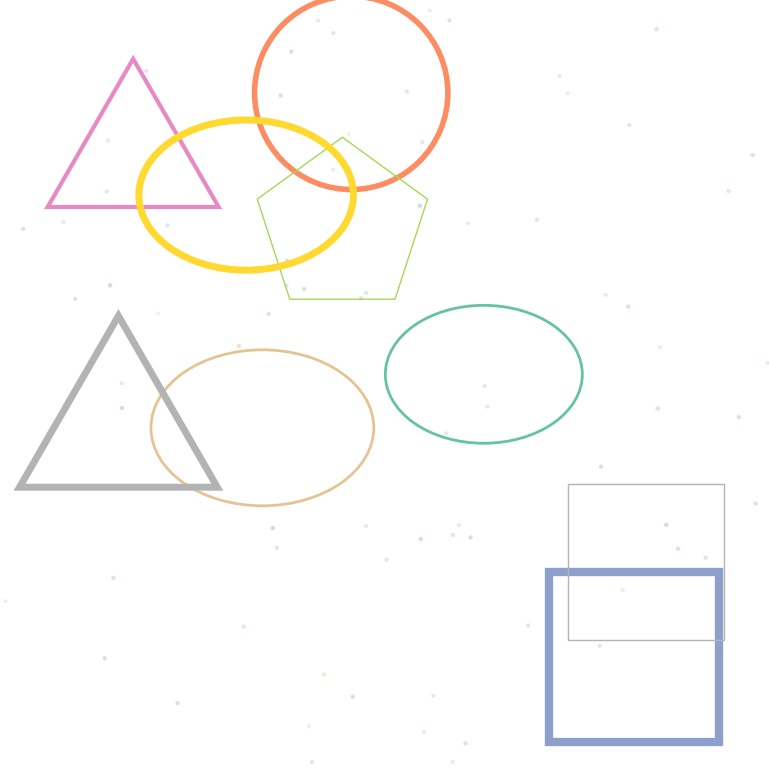[{"shape": "oval", "thickness": 1, "radius": 0.64, "center": [0.628, 0.514]}, {"shape": "circle", "thickness": 2, "radius": 0.63, "center": [0.456, 0.879]}, {"shape": "square", "thickness": 3, "radius": 0.55, "center": [0.824, 0.146]}, {"shape": "triangle", "thickness": 1.5, "radius": 0.64, "center": [0.173, 0.795]}, {"shape": "pentagon", "thickness": 0.5, "radius": 0.58, "center": [0.445, 0.705]}, {"shape": "oval", "thickness": 2.5, "radius": 0.7, "center": [0.32, 0.747]}, {"shape": "oval", "thickness": 1, "radius": 0.72, "center": [0.341, 0.444]}, {"shape": "square", "thickness": 0.5, "radius": 0.51, "center": [0.839, 0.27]}, {"shape": "triangle", "thickness": 2.5, "radius": 0.74, "center": [0.154, 0.441]}]